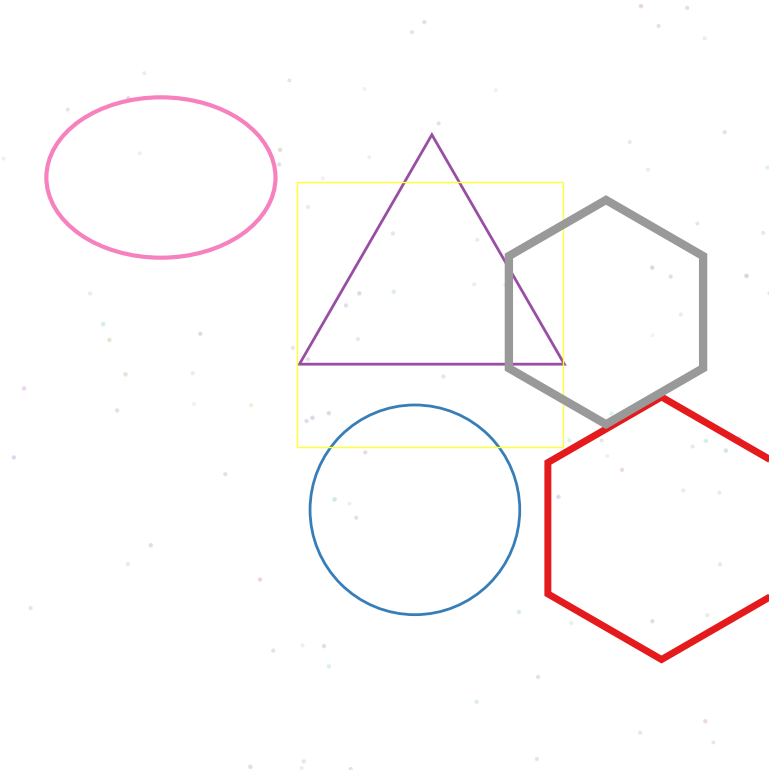[{"shape": "hexagon", "thickness": 2.5, "radius": 0.85, "center": [0.859, 0.314]}, {"shape": "circle", "thickness": 1, "radius": 0.68, "center": [0.539, 0.338]}, {"shape": "triangle", "thickness": 1, "radius": 0.99, "center": [0.561, 0.626]}, {"shape": "square", "thickness": 0.5, "radius": 0.86, "center": [0.558, 0.592]}, {"shape": "oval", "thickness": 1.5, "radius": 0.74, "center": [0.209, 0.769]}, {"shape": "hexagon", "thickness": 3, "radius": 0.73, "center": [0.787, 0.595]}]